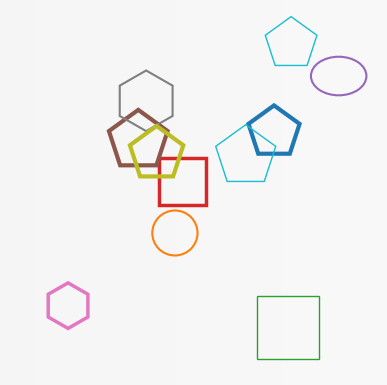[{"shape": "pentagon", "thickness": 3, "radius": 0.35, "center": [0.707, 0.657]}, {"shape": "circle", "thickness": 1.5, "radius": 0.29, "center": [0.451, 0.395]}, {"shape": "square", "thickness": 1, "radius": 0.4, "center": [0.743, 0.149]}, {"shape": "square", "thickness": 2.5, "radius": 0.3, "center": [0.471, 0.528]}, {"shape": "oval", "thickness": 1.5, "radius": 0.36, "center": [0.874, 0.803]}, {"shape": "pentagon", "thickness": 3, "radius": 0.4, "center": [0.357, 0.635]}, {"shape": "hexagon", "thickness": 2.5, "radius": 0.3, "center": [0.176, 0.206]}, {"shape": "hexagon", "thickness": 1.5, "radius": 0.39, "center": [0.377, 0.738]}, {"shape": "pentagon", "thickness": 3, "radius": 0.36, "center": [0.404, 0.6]}, {"shape": "pentagon", "thickness": 1, "radius": 0.41, "center": [0.634, 0.595]}, {"shape": "pentagon", "thickness": 1, "radius": 0.35, "center": [0.751, 0.887]}]